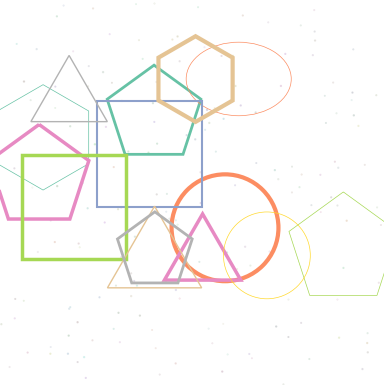[{"shape": "pentagon", "thickness": 2, "radius": 0.64, "center": [0.4, 0.703]}, {"shape": "hexagon", "thickness": 0.5, "radius": 0.68, "center": [0.112, 0.643]}, {"shape": "circle", "thickness": 3, "radius": 0.69, "center": [0.584, 0.408]}, {"shape": "oval", "thickness": 0.5, "radius": 0.68, "center": [0.62, 0.795]}, {"shape": "square", "thickness": 1.5, "radius": 0.68, "center": [0.388, 0.6]}, {"shape": "pentagon", "thickness": 2.5, "radius": 0.68, "center": [0.102, 0.541]}, {"shape": "triangle", "thickness": 2.5, "radius": 0.57, "center": [0.526, 0.33]}, {"shape": "square", "thickness": 2.5, "radius": 0.68, "center": [0.193, 0.463]}, {"shape": "pentagon", "thickness": 0.5, "radius": 0.74, "center": [0.892, 0.353]}, {"shape": "circle", "thickness": 0.5, "radius": 0.56, "center": [0.693, 0.337]}, {"shape": "hexagon", "thickness": 3, "radius": 0.56, "center": [0.508, 0.795]}, {"shape": "triangle", "thickness": 1, "radius": 0.71, "center": [0.401, 0.323]}, {"shape": "triangle", "thickness": 1, "radius": 0.57, "center": [0.179, 0.741]}, {"shape": "pentagon", "thickness": 2, "radius": 0.51, "center": [0.402, 0.348]}]